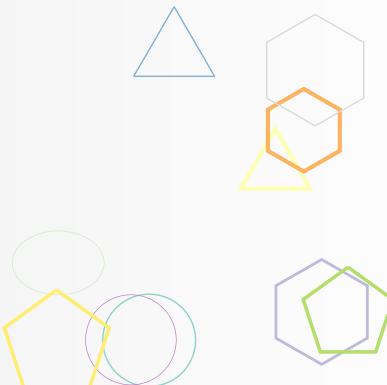[{"shape": "circle", "thickness": 1, "radius": 0.6, "center": [0.385, 0.116]}, {"shape": "triangle", "thickness": 3, "radius": 0.52, "center": [0.711, 0.562]}, {"shape": "hexagon", "thickness": 2, "radius": 0.68, "center": [0.83, 0.19]}, {"shape": "triangle", "thickness": 1, "radius": 0.6, "center": [0.449, 0.862]}, {"shape": "hexagon", "thickness": 3, "radius": 0.54, "center": [0.784, 0.662]}, {"shape": "pentagon", "thickness": 2.5, "radius": 0.61, "center": [0.898, 0.184]}, {"shape": "hexagon", "thickness": 1, "radius": 0.72, "center": [0.813, 0.818]}, {"shape": "circle", "thickness": 0.5, "radius": 0.58, "center": [0.338, 0.117]}, {"shape": "oval", "thickness": 0.5, "radius": 0.59, "center": [0.15, 0.317]}, {"shape": "pentagon", "thickness": 2.5, "radius": 0.71, "center": [0.146, 0.104]}]